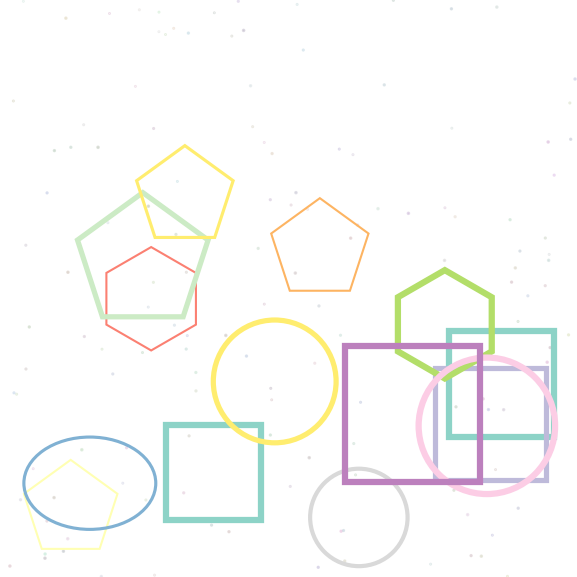[{"shape": "square", "thickness": 3, "radius": 0.46, "center": [0.868, 0.334]}, {"shape": "square", "thickness": 3, "radius": 0.41, "center": [0.369, 0.182]}, {"shape": "pentagon", "thickness": 1, "radius": 0.43, "center": [0.122, 0.118]}, {"shape": "square", "thickness": 2.5, "radius": 0.48, "center": [0.849, 0.265]}, {"shape": "hexagon", "thickness": 1, "radius": 0.45, "center": [0.262, 0.482]}, {"shape": "oval", "thickness": 1.5, "radius": 0.57, "center": [0.156, 0.162]}, {"shape": "pentagon", "thickness": 1, "radius": 0.44, "center": [0.554, 0.567]}, {"shape": "hexagon", "thickness": 3, "radius": 0.47, "center": [0.77, 0.438]}, {"shape": "circle", "thickness": 3, "radius": 0.59, "center": [0.843, 0.262]}, {"shape": "circle", "thickness": 2, "radius": 0.42, "center": [0.621, 0.103]}, {"shape": "square", "thickness": 3, "radius": 0.59, "center": [0.714, 0.282]}, {"shape": "pentagon", "thickness": 2.5, "radius": 0.59, "center": [0.247, 0.547]}, {"shape": "circle", "thickness": 2.5, "radius": 0.53, "center": [0.476, 0.339]}, {"shape": "pentagon", "thickness": 1.5, "radius": 0.44, "center": [0.32, 0.659]}]